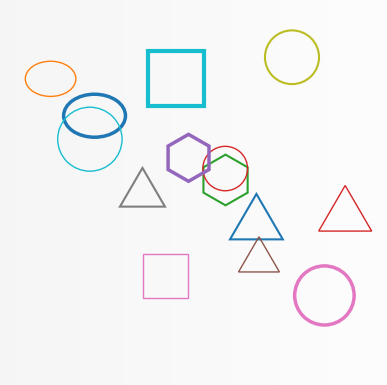[{"shape": "oval", "thickness": 2.5, "radius": 0.4, "center": [0.244, 0.699]}, {"shape": "triangle", "thickness": 1.5, "radius": 0.39, "center": [0.662, 0.418]}, {"shape": "oval", "thickness": 1, "radius": 0.33, "center": [0.131, 0.795]}, {"shape": "hexagon", "thickness": 1.5, "radius": 0.33, "center": [0.582, 0.533]}, {"shape": "circle", "thickness": 1, "radius": 0.29, "center": [0.581, 0.562]}, {"shape": "triangle", "thickness": 1, "radius": 0.39, "center": [0.891, 0.439]}, {"shape": "hexagon", "thickness": 2.5, "radius": 0.3, "center": [0.487, 0.59]}, {"shape": "triangle", "thickness": 1, "radius": 0.3, "center": [0.668, 0.324]}, {"shape": "square", "thickness": 1, "radius": 0.29, "center": [0.427, 0.282]}, {"shape": "circle", "thickness": 2.5, "radius": 0.38, "center": [0.837, 0.233]}, {"shape": "triangle", "thickness": 1.5, "radius": 0.34, "center": [0.368, 0.497]}, {"shape": "circle", "thickness": 1.5, "radius": 0.35, "center": [0.754, 0.851]}, {"shape": "circle", "thickness": 1, "radius": 0.42, "center": [0.232, 0.638]}, {"shape": "square", "thickness": 3, "radius": 0.36, "center": [0.454, 0.796]}]